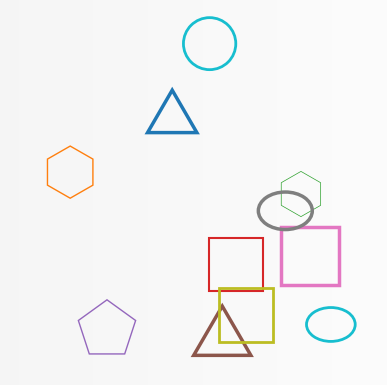[{"shape": "triangle", "thickness": 2.5, "radius": 0.37, "center": [0.444, 0.692]}, {"shape": "hexagon", "thickness": 1, "radius": 0.34, "center": [0.181, 0.553]}, {"shape": "hexagon", "thickness": 0.5, "radius": 0.29, "center": [0.777, 0.496]}, {"shape": "square", "thickness": 1.5, "radius": 0.35, "center": [0.609, 0.313]}, {"shape": "pentagon", "thickness": 1, "radius": 0.39, "center": [0.276, 0.144]}, {"shape": "triangle", "thickness": 2.5, "radius": 0.43, "center": [0.574, 0.12]}, {"shape": "square", "thickness": 2.5, "radius": 0.37, "center": [0.801, 0.335]}, {"shape": "oval", "thickness": 2.5, "radius": 0.35, "center": [0.736, 0.452]}, {"shape": "square", "thickness": 2, "radius": 0.35, "center": [0.634, 0.182]}, {"shape": "circle", "thickness": 2, "radius": 0.34, "center": [0.541, 0.887]}, {"shape": "oval", "thickness": 2, "radius": 0.31, "center": [0.854, 0.157]}]